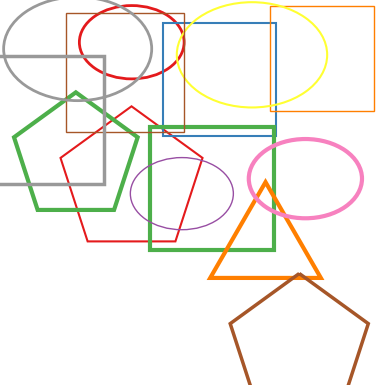[{"shape": "oval", "thickness": 2, "radius": 0.68, "center": [0.342, 0.89]}, {"shape": "pentagon", "thickness": 1.5, "radius": 0.97, "center": [0.342, 0.53]}, {"shape": "square", "thickness": 1.5, "radius": 0.73, "center": [0.57, 0.794]}, {"shape": "square", "thickness": 3, "radius": 0.8, "center": [0.551, 0.511]}, {"shape": "pentagon", "thickness": 3, "radius": 0.84, "center": [0.197, 0.591]}, {"shape": "oval", "thickness": 1, "radius": 0.67, "center": [0.472, 0.497]}, {"shape": "square", "thickness": 1, "radius": 0.68, "center": [0.836, 0.847]}, {"shape": "triangle", "thickness": 3, "radius": 0.83, "center": [0.69, 0.361]}, {"shape": "oval", "thickness": 1.5, "radius": 0.98, "center": [0.655, 0.858]}, {"shape": "pentagon", "thickness": 2.5, "radius": 0.94, "center": [0.777, 0.101]}, {"shape": "square", "thickness": 1, "radius": 0.77, "center": [0.325, 0.811]}, {"shape": "oval", "thickness": 3, "radius": 0.74, "center": [0.793, 0.536]}, {"shape": "oval", "thickness": 2, "radius": 0.96, "center": [0.202, 0.873]}, {"shape": "square", "thickness": 2.5, "radius": 0.83, "center": [0.104, 0.689]}]